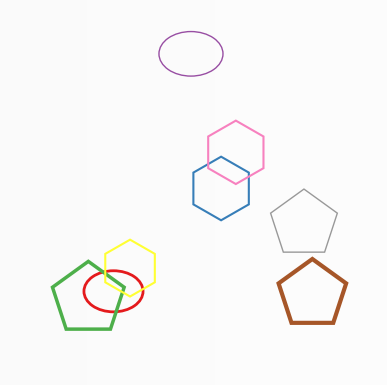[{"shape": "oval", "thickness": 2, "radius": 0.38, "center": [0.293, 0.243]}, {"shape": "hexagon", "thickness": 1.5, "radius": 0.41, "center": [0.571, 0.51]}, {"shape": "pentagon", "thickness": 2.5, "radius": 0.49, "center": [0.228, 0.224]}, {"shape": "oval", "thickness": 1, "radius": 0.41, "center": [0.493, 0.86]}, {"shape": "hexagon", "thickness": 1.5, "radius": 0.37, "center": [0.336, 0.304]}, {"shape": "pentagon", "thickness": 3, "radius": 0.46, "center": [0.806, 0.236]}, {"shape": "hexagon", "thickness": 1.5, "radius": 0.41, "center": [0.609, 0.604]}, {"shape": "pentagon", "thickness": 1, "radius": 0.45, "center": [0.784, 0.418]}]